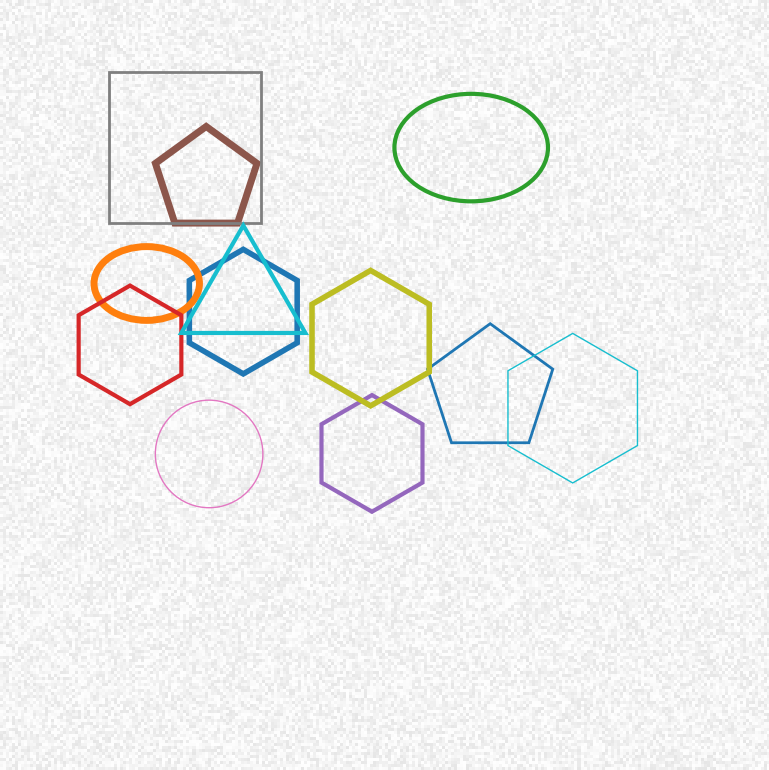[{"shape": "pentagon", "thickness": 1, "radius": 0.43, "center": [0.637, 0.494]}, {"shape": "hexagon", "thickness": 2, "radius": 0.4, "center": [0.316, 0.595]}, {"shape": "oval", "thickness": 2.5, "radius": 0.34, "center": [0.191, 0.632]}, {"shape": "oval", "thickness": 1.5, "radius": 0.5, "center": [0.612, 0.808]}, {"shape": "hexagon", "thickness": 1.5, "radius": 0.39, "center": [0.169, 0.552]}, {"shape": "hexagon", "thickness": 1.5, "radius": 0.38, "center": [0.483, 0.411]}, {"shape": "pentagon", "thickness": 2.5, "radius": 0.35, "center": [0.268, 0.766]}, {"shape": "circle", "thickness": 0.5, "radius": 0.35, "center": [0.272, 0.41]}, {"shape": "square", "thickness": 1, "radius": 0.49, "center": [0.24, 0.809]}, {"shape": "hexagon", "thickness": 2, "radius": 0.44, "center": [0.481, 0.561]}, {"shape": "hexagon", "thickness": 0.5, "radius": 0.49, "center": [0.744, 0.47]}, {"shape": "triangle", "thickness": 1.5, "radius": 0.47, "center": [0.316, 0.614]}]